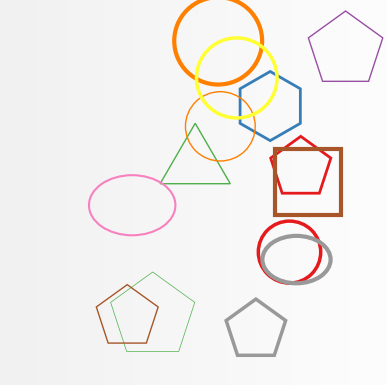[{"shape": "circle", "thickness": 2.5, "radius": 0.4, "center": [0.747, 0.345]}, {"shape": "pentagon", "thickness": 2, "radius": 0.41, "center": [0.776, 0.564]}, {"shape": "hexagon", "thickness": 2, "radius": 0.45, "center": [0.697, 0.725]}, {"shape": "pentagon", "thickness": 0.5, "radius": 0.57, "center": [0.394, 0.179]}, {"shape": "triangle", "thickness": 1, "radius": 0.52, "center": [0.504, 0.575]}, {"shape": "pentagon", "thickness": 1, "radius": 0.5, "center": [0.892, 0.87]}, {"shape": "circle", "thickness": 1, "radius": 0.45, "center": [0.569, 0.672]}, {"shape": "circle", "thickness": 3, "radius": 0.57, "center": [0.563, 0.894]}, {"shape": "circle", "thickness": 2.5, "radius": 0.52, "center": [0.611, 0.798]}, {"shape": "square", "thickness": 3, "radius": 0.42, "center": [0.794, 0.527]}, {"shape": "pentagon", "thickness": 1, "radius": 0.42, "center": [0.328, 0.177]}, {"shape": "oval", "thickness": 1.5, "radius": 0.56, "center": [0.341, 0.467]}, {"shape": "oval", "thickness": 3, "radius": 0.44, "center": [0.765, 0.326]}, {"shape": "pentagon", "thickness": 2.5, "radius": 0.4, "center": [0.66, 0.142]}]